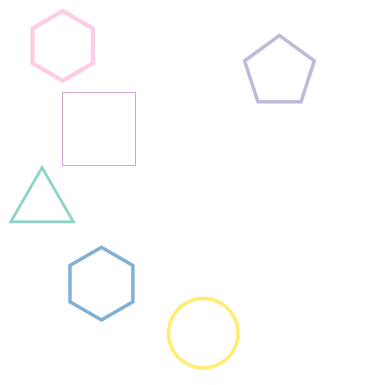[{"shape": "triangle", "thickness": 2, "radius": 0.47, "center": [0.109, 0.471]}, {"shape": "pentagon", "thickness": 2.5, "radius": 0.48, "center": [0.726, 0.813]}, {"shape": "hexagon", "thickness": 2.5, "radius": 0.47, "center": [0.263, 0.263]}, {"shape": "hexagon", "thickness": 3, "radius": 0.45, "center": [0.163, 0.881]}, {"shape": "square", "thickness": 0.5, "radius": 0.47, "center": [0.256, 0.667]}, {"shape": "circle", "thickness": 2.5, "radius": 0.45, "center": [0.528, 0.135]}]